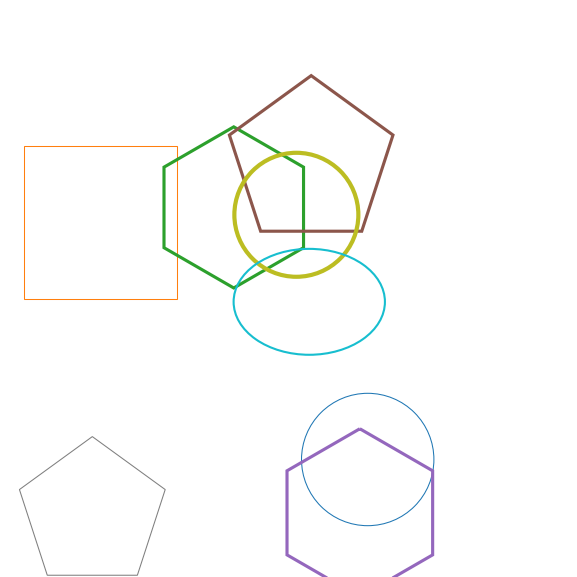[{"shape": "circle", "thickness": 0.5, "radius": 0.57, "center": [0.637, 0.203]}, {"shape": "square", "thickness": 0.5, "radius": 0.66, "center": [0.174, 0.615]}, {"shape": "hexagon", "thickness": 1.5, "radius": 0.7, "center": [0.405, 0.64]}, {"shape": "hexagon", "thickness": 1.5, "radius": 0.73, "center": [0.623, 0.111]}, {"shape": "pentagon", "thickness": 1.5, "radius": 0.74, "center": [0.539, 0.719]}, {"shape": "pentagon", "thickness": 0.5, "radius": 0.66, "center": [0.16, 0.11]}, {"shape": "circle", "thickness": 2, "radius": 0.54, "center": [0.513, 0.627]}, {"shape": "oval", "thickness": 1, "radius": 0.66, "center": [0.536, 0.477]}]